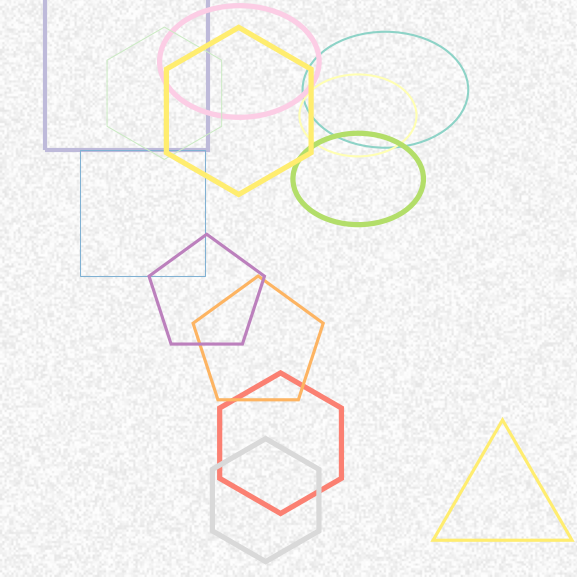[{"shape": "oval", "thickness": 1, "radius": 0.72, "center": [0.667, 0.844]}, {"shape": "oval", "thickness": 1, "radius": 0.51, "center": [0.62, 0.799]}, {"shape": "square", "thickness": 2, "radius": 0.71, "center": [0.219, 0.881]}, {"shape": "hexagon", "thickness": 2.5, "radius": 0.61, "center": [0.486, 0.232]}, {"shape": "square", "thickness": 0.5, "radius": 0.54, "center": [0.247, 0.631]}, {"shape": "pentagon", "thickness": 1.5, "radius": 0.59, "center": [0.447, 0.403]}, {"shape": "oval", "thickness": 2.5, "radius": 0.57, "center": [0.62, 0.689]}, {"shape": "oval", "thickness": 2.5, "radius": 0.69, "center": [0.414, 0.893]}, {"shape": "hexagon", "thickness": 2.5, "radius": 0.53, "center": [0.46, 0.133]}, {"shape": "pentagon", "thickness": 1.5, "radius": 0.53, "center": [0.358, 0.488]}, {"shape": "hexagon", "thickness": 0.5, "radius": 0.57, "center": [0.285, 0.838]}, {"shape": "triangle", "thickness": 1.5, "radius": 0.69, "center": [0.87, 0.133]}, {"shape": "hexagon", "thickness": 2.5, "radius": 0.72, "center": [0.413, 0.807]}]